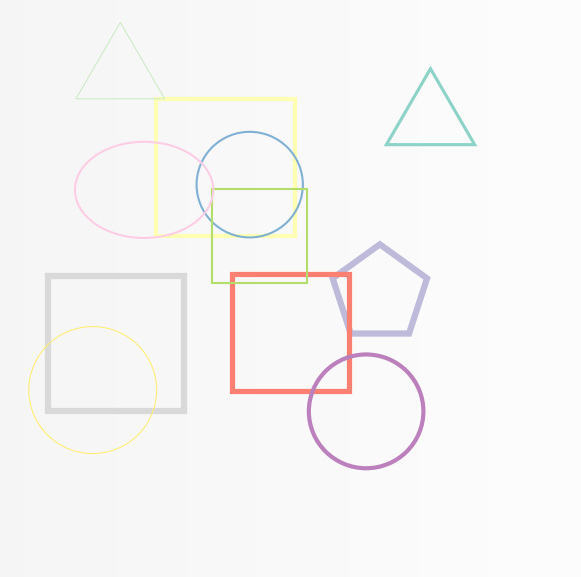[{"shape": "triangle", "thickness": 1.5, "radius": 0.44, "center": [0.741, 0.792]}, {"shape": "square", "thickness": 2, "radius": 0.6, "center": [0.388, 0.709]}, {"shape": "pentagon", "thickness": 3, "radius": 0.43, "center": [0.654, 0.491]}, {"shape": "square", "thickness": 2.5, "radius": 0.51, "center": [0.5, 0.424]}, {"shape": "circle", "thickness": 1, "radius": 0.46, "center": [0.43, 0.679]}, {"shape": "square", "thickness": 1, "radius": 0.41, "center": [0.447, 0.591]}, {"shape": "oval", "thickness": 1, "radius": 0.59, "center": [0.248, 0.67]}, {"shape": "square", "thickness": 3, "radius": 0.58, "center": [0.2, 0.404]}, {"shape": "circle", "thickness": 2, "radius": 0.49, "center": [0.63, 0.287]}, {"shape": "triangle", "thickness": 0.5, "radius": 0.44, "center": [0.207, 0.872]}, {"shape": "circle", "thickness": 0.5, "radius": 0.55, "center": [0.159, 0.324]}]